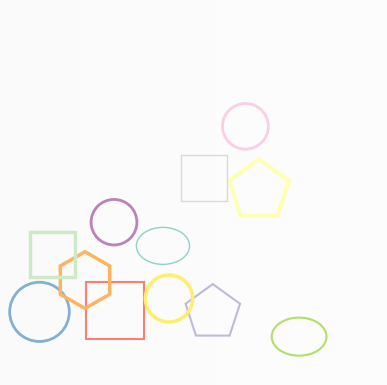[{"shape": "oval", "thickness": 1, "radius": 0.34, "center": [0.421, 0.361]}, {"shape": "pentagon", "thickness": 3, "radius": 0.4, "center": [0.669, 0.505]}, {"shape": "pentagon", "thickness": 1.5, "radius": 0.37, "center": [0.549, 0.188]}, {"shape": "square", "thickness": 1.5, "radius": 0.37, "center": [0.296, 0.194]}, {"shape": "circle", "thickness": 2, "radius": 0.38, "center": [0.102, 0.19]}, {"shape": "hexagon", "thickness": 2.5, "radius": 0.37, "center": [0.219, 0.272]}, {"shape": "oval", "thickness": 1.5, "radius": 0.35, "center": [0.772, 0.126]}, {"shape": "circle", "thickness": 2, "radius": 0.3, "center": [0.633, 0.672]}, {"shape": "square", "thickness": 1, "radius": 0.3, "center": [0.526, 0.538]}, {"shape": "circle", "thickness": 2, "radius": 0.3, "center": [0.294, 0.423]}, {"shape": "square", "thickness": 2.5, "radius": 0.29, "center": [0.136, 0.339]}, {"shape": "circle", "thickness": 2.5, "radius": 0.3, "center": [0.436, 0.225]}]